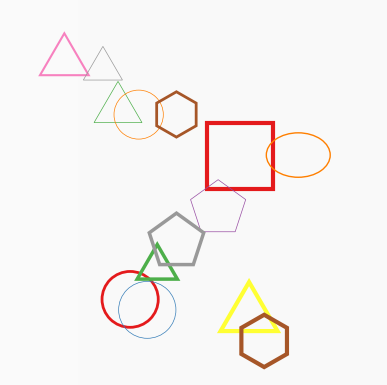[{"shape": "square", "thickness": 3, "radius": 0.43, "center": [0.619, 0.595]}, {"shape": "circle", "thickness": 2, "radius": 0.36, "center": [0.336, 0.222]}, {"shape": "circle", "thickness": 0.5, "radius": 0.37, "center": [0.38, 0.195]}, {"shape": "triangle", "thickness": 0.5, "radius": 0.36, "center": [0.305, 0.717]}, {"shape": "triangle", "thickness": 2.5, "radius": 0.3, "center": [0.406, 0.305]}, {"shape": "pentagon", "thickness": 0.5, "radius": 0.37, "center": [0.563, 0.459]}, {"shape": "oval", "thickness": 1, "radius": 0.41, "center": [0.77, 0.597]}, {"shape": "circle", "thickness": 0.5, "radius": 0.32, "center": [0.358, 0.702]}, {"shape": "triangle", "thickness": 3, "radius": 0.42, "center": [0.643, 0.183]}, {"shape": "hexagon", "thickness": 3, "radius": 0.34, "center": [0.682, 0.115]}, {"shape": "hexagon", "thickness": 2, "radius": 0.29, "center": [0.455, 0.703]}, {"shape": "triangle", "thickness": 1.5, "radius": 0.36, "center": [0.166, 0.841]}, {"shape": "pentagon", "thickness": 2.5, "radius": 0.37, "center": [0.455, 0.372]}, {"shape": "triangle", "thickness": 0.5, "radius": 0.29, "center": [0.266, 0.821]}]